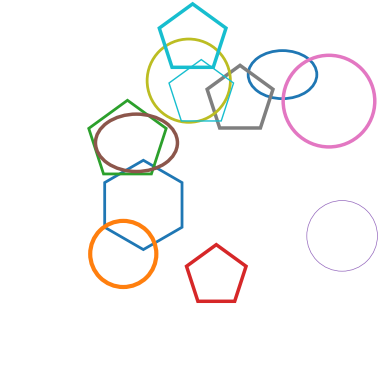[{"shape": "hexagon", "thickness": 2, "radius": 0.58, "center": [0.372, 0.468]}, {"shape": "oval", "thickness": 2, "radius": 0.45, "center": [0.734, 0.806]}, {"shape": "circle", "thickness": 3, "radius": 0.43, "center": [0.32, 0.34]}, {"shape": "pentagon", "thickness": 2, "radius": 0.53, "center": [0.331, 0.634]}, {"shape": "pentagon", "thickness": 2.5, "radius": 0.41, "center": [0.562, 0.283]}, {"shape": "circle", "thickness": 0.5, "radius": 0.46, "center": [0.889, 0.387]}, {"shape": "oval", "thickness": 2.5, "radius": 0.53, "center": [0.354, 0.629]}, {"shape": "circle", "thickness": 2.5, "radius": 0.59, "center": [0.854, 0.737]}, {"shape": "pentagon", "thickness": 2.5, "radius": 0.45, "center": [0.624, 0.74]}, {"shape": "circle", "thickness": 2, "radius": 0.54, "center": [0.49, 0.79]}, {"shape": "pentagon", "thickness": 1, "radius": 0.44, "center": [0.523, 0.757]}, {"shape": "pentagon", "thickness": 2.5, "radius": 0.46, "center": [0.5, 0.899]}]